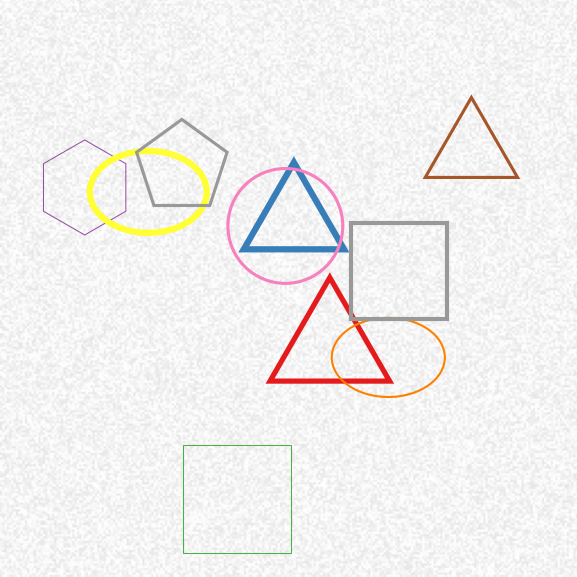[{"shape": "triangle", "thickness": 2.5, "radius": 0.6, "center": [0.571, 0.399]}, {"shape": "triangle", "thickness": 3, "radius": 0.5, "center": [0.509, 0.618]}, {"shape": "square", "thickness": 0.5, "radius": 0.47, "center": [0.411, 0.134]}, {"shape": "hexagon", "thickness": 0.5, "radius": 0.41, "center": [0.147, 0.674]}, {"shape": "oval", "thickness": 1, "radius": 0.49, "center": [0.672, 0.38]}, {"shape": "oval", "thickness": 3, "radius": 0.51, "center": [0.257, 0.667]}, {"shape": "triangle", "thickness": 1.5, "radius": 0.46, "center": [0.816, 0.738]}, {"shape": "circle", "thickness": 1.5, "radius": 0.5, "center": [0.494, 0.608]}, {"shape": "pentagon", "thickness": 1.5, "radius": 0.41, "center": [0.315, 0.71]}, {"shape": "square", "thickness": 2, "radius": 0.41, "center": [0.691, 0.53]}]